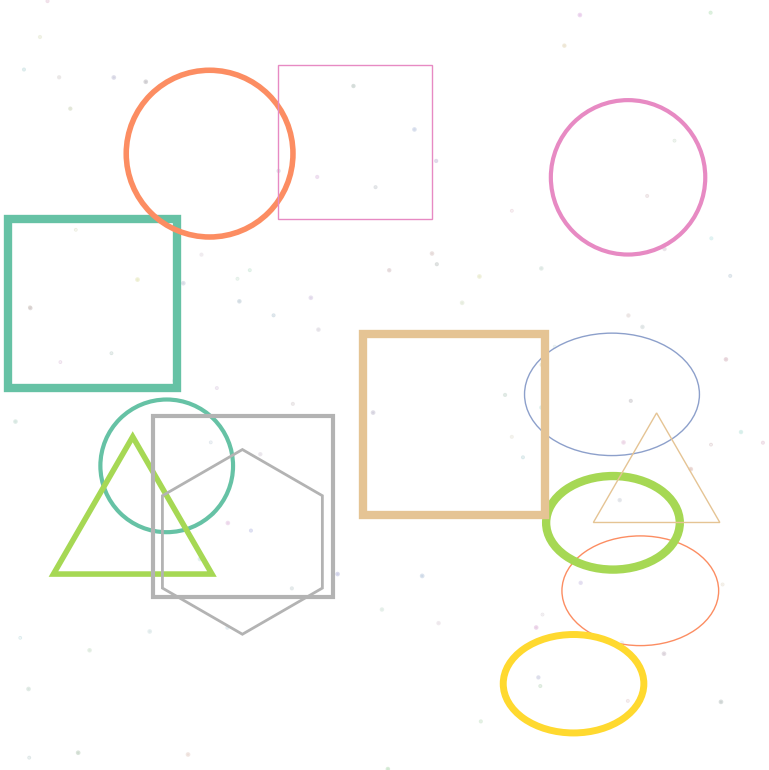[{"shape": "square", "thickness": 3, "radius": 0.55, "center": [0.12, 0.606]}, {"shape": "circle", "thickness": 1.5, "radius": 0.43, "center": [0.217, 0.395]}, {"shape": "circle", "thickness": 2, "radius": 0.54, "center": [0.272, 0.8]}, {"shape": "oval", "thickness": 0.5, "radius": 0.51, "center": [0.832, 0.233]}, {"shape": "oval", "thickness": 0.5, "radius": 0.57, "center": [0.795, 0.488]}, {"shape": "circle", "thickness": 1.5, "radius": 0.5, "center": [0.816, 0.77]}, {"shape": "square", "thickness": 0.5, "radius": 0.5, "center": [0.462, 0.815]}, {"shape": "oval", "thickness": 3, "radius": 0.43, "center": [0.796, 0.321]}, {"shape": "triangle", "thickness": 2, "radius": 0.59, "center": [0.172, 0.314]}, {"shape": "oval", "thickness": 2.5, "radius": 0.46, "center": [0.745, 0.112]}, {"shape": "triangle", "thickness": 0.5, "radius": 0.47, "center": [0.853, 0.369]}, {"shape": "square", "thickness": 3, "radius": 0.59, "center": [0.59, 0.449]}, {"shape": "hexagon", "thickness": 1, "radius": 0.6, "center": [0.315, 0.296]}, {"shape": "square", "thickness": 1.5, "radius": 0.59, "center": [0.315, 0.342]}]